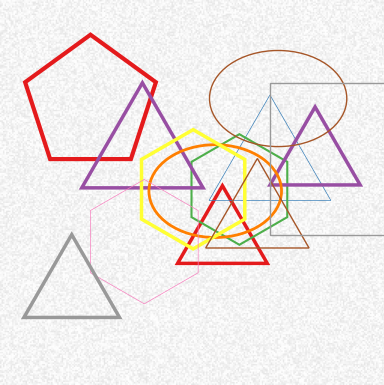[{"shape": "triangle", "thickness": 2.5, "radius": 0.67, "center": [0.578, 0.383]}, {"shape": "pentagon", "thickness": 3, "radius": 0.89, "center": [0.235, 0.731]}, {"shape": "triangle", "thickness": 0.5, "radius": 0.91, "center": [0.701, 0.571]}, {"shape": "hexagon", "thickness": 1.5, "radius": 0.72, "center": [0.622, 0.508]}, {"shape": "triangle", "thickness": 2.5, "radius": 0.68, "center": [0.818, 0.587]}, {"shape": "triangle", "thickness": 2.5, "radius": 0.91, "center": [0.37, 0.603]}, {"shape": "oval", "thickness": 2, "radius": 0.86, "center": [0.559, 0.504]}, {"shape": "hexagon", "thickness": 2.5, "radius": 0.77, "center": [0.502, 0.508]}, {"shape": "oval", "thickness": 1, "radius": 0.89, "center": [0.722, 0.744]}, {"shape": "triangle", "thickness": 1, "radius": 0.77, "center": [0.668, 0.433]}, {"shape": "hexagon", "thickness": 0.5, "radius": 0.81, "center": [0.375, 0.372]}, {"shape": "square", "thickness": 1, "radius": 0.99, "center": [0.897, 0.588]}, {"shape": "triangle", "thickness": 2.5, "radius": 0.72, "center": [0.186, 0.247]}]